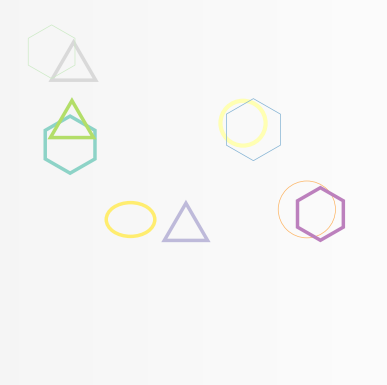[{"shape": "hexagon", "thickness": 2.5, "radius": 0.37, "center": [0.181, 0.624]}, {"shape": "circle", "thickness": 3, "radius": 0.29, "center": [0.627, 0.68]}, {"shape": "triangle", "thickness": 2.5, "radius": 0.32, "center": [0.48, 0.408]}, {"shape": "hexagon", "thickness": 0.5, "radius": 0.4, "center": [0.654, 0.663]}, {"shape": "circle", "thickness": 0.5, "radius": 0.37, "center": [0.792, 0.456]}, {"shape": "triangle", "thickness": 2.5, "radius": 0.32, "center": [0.186, 0.675]}, {"shape": "triangle", "thickness": 2.5, "radius": 0.33, "center": [0.19, 0.825]}, {"shape": "hexagon", "thickness": 2.5, "radius": 0.34, "center": [0.827, 0.444]}, {"shape": "hexagon", "thickness": 0.5, "radius": 0.35, "center": [0.133, 0.866]}, {"shape": "oval", "thickness": 2.5, "radius": 0.31, "center": [0.337, 0.43]}]